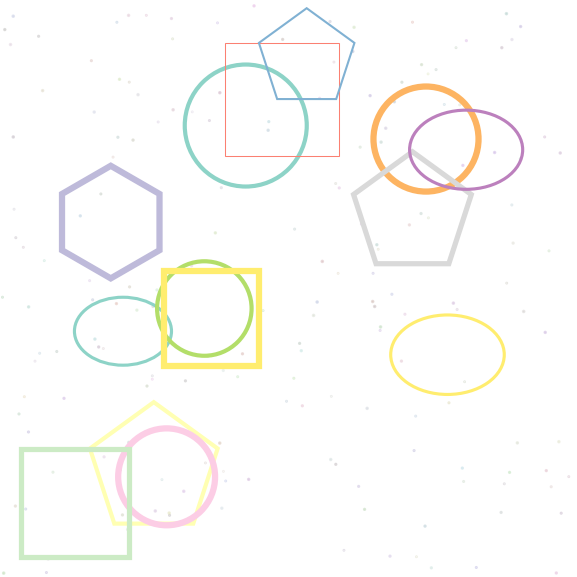[{"shape": "oval", "thickness": 1.5, "radius": 0.42, "center": [0.213, 0.426]}, {"shape": "circle", "thickness": 2, "radius": 0.53, "center": [0.426, 0.782]}, {"shape": "pentagon", "thickness": 2, "radius": 0.58, "center": [0.266, 0.187]}, {"shape": "hexagon", "thickness": 3, "radius": 0.49, "center": [0.192, 0.615]}, {"shape": "square", "thickness": 0.5, "radius": 0.49, "center": [0.488, 0.827]}, {"shape": "pentagon", "thickness": 1, "radius": 0.43, "center": [0.531, 0.898]}, {"shape": "circle", "thickness": 3, "radius": 0.45, "center": [0.738, 0.758]}, {"shape": "circle", "thickness": 2, "radius": 0.41, "center": [0.354, 0.465]}, {"shape": "circle", "thickness": 3, "radius": 0.42, "center": [0.289, 0.173]}, {"shape": "pentagon", "thickness": 2.5, "radius": 0.54, "center": [0.714, 0.629]}, {"shape": "oval", "thickness": 1.5, "radius": 0.49, "center": [0.807, 0.74]}, {"shape": "square", "thickness": 2.5, "radius": 0.47, "center": [0.13, 0.128]}, {"shape": "square", "thickness": 3, "radius": 0.41, "center": [0.367, 0.447]}, {"shape": "oval", "thickness": 1.5, "radius": 0.49, "center": [0.775, 0.385]}]